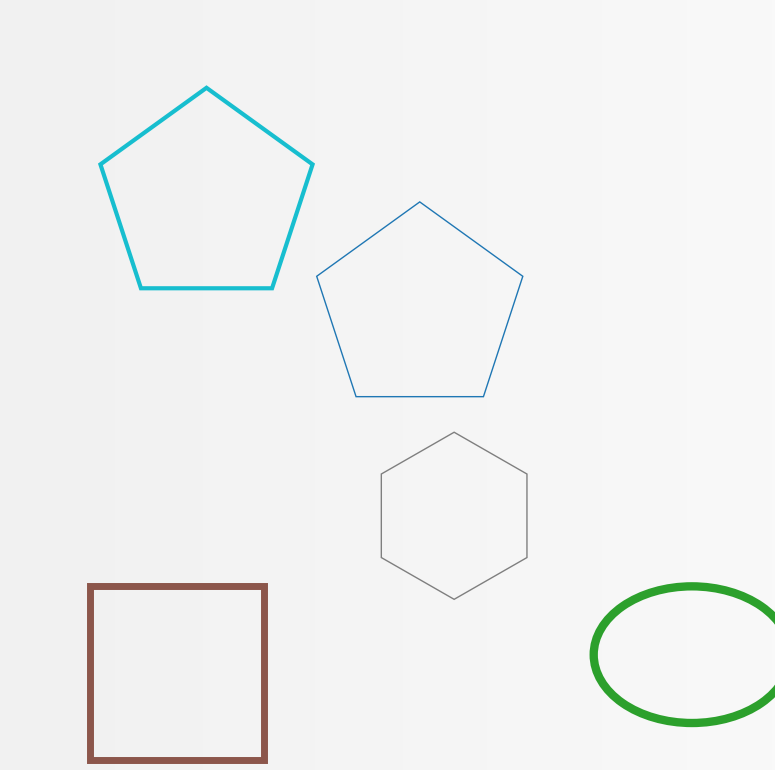[{"shape": "pentagon", "thickness": 0.5, "radius": 0.7, "center": [0.542, 0.598]}, {"shape": "oval", "thickness": 3, "radius": 0.63, "center": [0.893, 0.15]}, {"shape": "square", "thickness": 2.5, "radius": 0.56, "center": [0.228, 0.126]}, {"shape": "hexagon", "thickness": 0.5, "radius": 0.54, "center": [0.586, 0.33]}, {"shape": "pentagon", "thickness": 1.5, "radius": 0.72, "center": [0.266, 0.742]}]